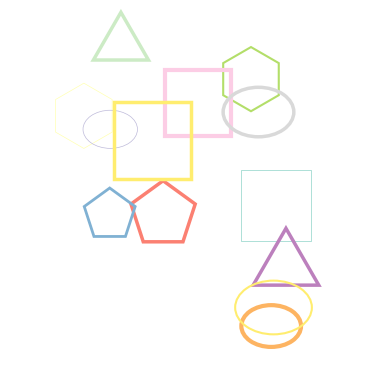[{"shape": "square", "thickness": 0.5, "radius": 0.46, "center": [0.717, 0.466]}, {"shape": "hexagon", "thickness": 0.5, "radius": 0.42, "center": [0.218, 0.699]}, {"shape": "oval", "thickness": 0.5, "radius": 0.35, "center": [0.286, 0.664]}, {"shape": "pentagon", "thickness": 2.5, "radius": 0.44, "center": [0.424, 0.443]}, {"shape": "pentagon", "thickness": 2, "radius": 0.35, "center": [0.285, 0.442]}, {"shape": "oval", "thickness": 3, "radius": 0.39, "center": [0.704, 0.153]}, {"shape": "hexagon", "thickness": 1.5, "radius": 0.42, "center": [0.652, 0.794]}, {"shape": "square", "thickness": 3, "radius": 0.43, "center": [0.515, 0.732]}, {"shape": "oval", "thickness": 2.5, "radius": 0.46, "center": [0.671, 0.709]}, {"shape": "triangle", "thickness": 2.5, "radius": 0.49, "center": [0.743, 0.309]}, {"shape": "triangle", "thickness": 2.5, "radius": 0.41, "center": [0.314, 0.885]}, {"shape": "oval", "thickness": 1.5, "radius": 0.5, "center": [0.71, 0.201]}, {"shape": "square", "thickness": 2.5, "radius": 0.5, "center": [0.396, 0.635]}]